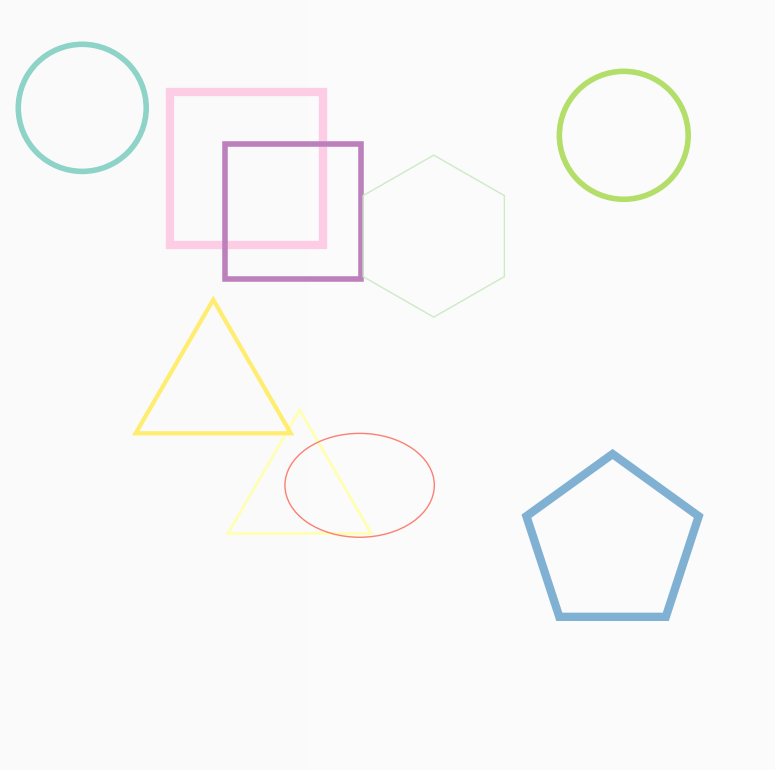[{"shape": "circle", "thickness": 2, "radius": 0.41, "center": [0.106, 0.86]}, {"shape": "triangle", "thickness": 1, "radius": 0.53, "center": [0.387, 0.361]}, {"shape": "oval", "thickness": 0.5, "radius": 0.48, "center": [0.464, 0.37]}, {"shape": "pentagon", "thickness": 3, "radius": 0.58, "center": [0.79, 0.293]}, {"shape": "circle", "thickness": 2, "radius": 0.42, "center": [0.805, 0.824]}, {"shape": "square", "thickness": 3, "radius": 0.49, "center": [0.318, 0.781]}, {"shape": "square", "thickness": 2, "radius": 0.44, "center": [0.378, 0.726]}, {"shape": "hexagon", "thickness": 0.5, "radius": 0.53, "center": [0.56, 0.693]}, {"shape": "triangle", "thickness": 1.5, "radius": 0.58, "center": [0.275, 0.495]}]